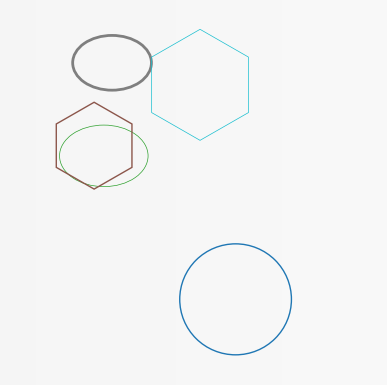[{"shape": "circle", "thickness": 1, "radius": 0.72, "center": [0.608, 0.223]}, {"shape": "oval", "thickness": 0.5, "radius": 0.57, "center": [0.268, 0.595]}, {"shape": "hexagon", "thickness": 1, "radius": 0.56, "center": [0.243, 0.622]}, {"shape": "oval", "thickness": 2, "radius": 0.51, "center": [0.289, 0.837]}, {"shape": "hexagon", "thickness": 0.5, "radius": 0.72, "center": [0.516, 0.78]}]